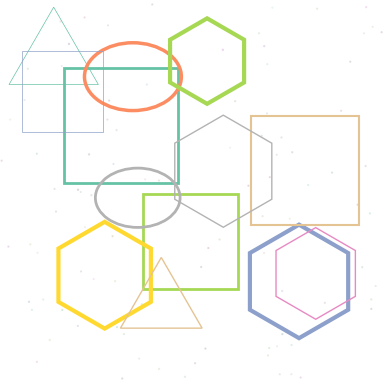[{"shape": "square", "thickness": 2, "radius": 0.74, "center": [0.314, 0.673]}, {"shape": "triangle", "thickness": 0.5, "radius": 0.67, "center": [0.139, 0.847]}, {"shape": "oval", "thickness": 2.5, "radius": 0.63, "center": [0.345, 0.801]}, {"shape": "hexagon", "thickness": 3, "radius": 0.74, "center": [0.777, 0.269]}, {"shape": "square", "thickness": 0.5, "radius": 0.53, "center": [0.162, 0.762]}, {"shape": "hexagon", "thickness": 1, "radius": 0.59, "center": [0.82, 0.29]}, {"shape": "square", "thickness": 2, "radius": 0.61, "center": [0.495, 0.372]}, {"shape": "hexagon", "thickness": 3, "radius": 0.56, "center": [0.538, 0.841]}, {"shape": "hexagon", "thickness": 3, "radius": 0.69, "center": [0.272, 0.285]}, {"shape": "square", "thickness": 1.5, "radius": 0.71, "center": [0.792, 0.557]}, {"shape": "triangle", "thickness": 1, "radius": 0.61, "center": [0.419, 0.209]}, {"shape": "oval", "thickness": 2, "radius": 0.55, "center": [0.358, 0.486]}, {"shape": "hexagon", "thickness": 1, "radius": 0.73, "center": [0.58, 0.555]}]